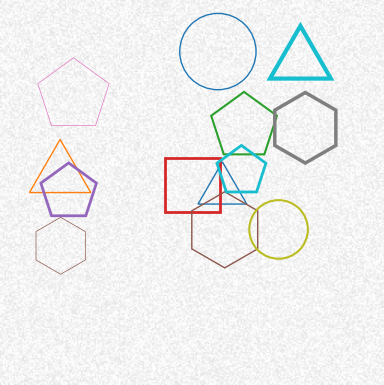[{"shape": "circle", "thickness": 1, "radius": 0.5, "center": [0.566, 0.866]}, {"shape": "triangle", "thickness": 1, "radius": 0.37, "center": [0.578, 0.507]}, {"shape": "triangle", "thickness": 1, "radius": 0.46, "center": [0.156, 0.546]}, {"shape": "pentagon", "thickness": 1.5, "radius": 0.45, "center": [0.634, 0.672]}, {"shape": "square", "thickness": 2, "radius": 0.35, "center": [0.5, 0.52]}, {"shape": "pentagon", "thickness": 2, "radius": 0.38, "center": [0.178, 0.501]}, {"shape": "hexagon", "thickness": 0.5, "radius": 0.37, "center": [0.158, 0.362]}, {"shape": "hexagon", "thickness": 1, "radius": 0.49, "center": [0.584, 0.403]}, {"shape": "pentagon", "thickness": 0.5, "radius": 0.49, "center": [0.191, 0.752]}, {"shape": "hexagon", "thickness": 2.5, "radius": 0.46, "center": [0.793, 0.668]}, {"shape": "circle", "thickness": 1.5, "radius": 0.38, "center": [0.724, 0.404]}, {"shape": "pentagon", "thickness": 2, "radius": 0.33, "center": [0.627, 0.555]}, {"shape": "triangle", "thickness": 3, "radius": 0.46, "center": [0.78, 0.842]}]